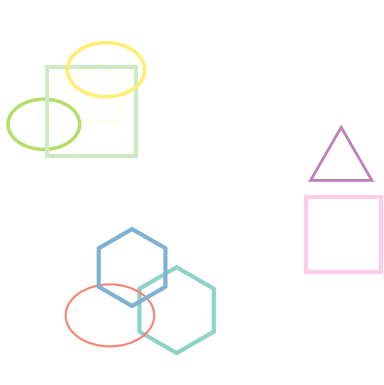[{"shape": "hexagon", "thickness": 3, "radius": 0.56, "center": [0.459, 0.194]}, {"shape": "pentagon", "thickness": 0.5, "radius": 0.41, "center": [0.254, 0.752]}, {"shape": "oval", "thickness": 1.5, "radius": 0.58, "center": [0.286, 0.181]}, {"shape": "hexagon", "thickness": 3, "radius": 0.5, "center": [0.343, 0.305]}, {"shape": "oval", "thickness": 2.5, "radius": 0.47, "center": [0.114, 0.677]}, {"shape": "square", "thickness": 3, "radius": 0.49, "center": [0.892, 0.39]}, {"shape": "triangle", "thickness": 2, "radius": 0.46, "center": [0.886, 0.577]}, {"shape": "square", "thickness": 3, "radius": 0.58, "center": [0.237, 0.711]}, {"shape": "oval", "thickness": 2.5, "radius": 0.5, "center": [0.275, 0.819]}]